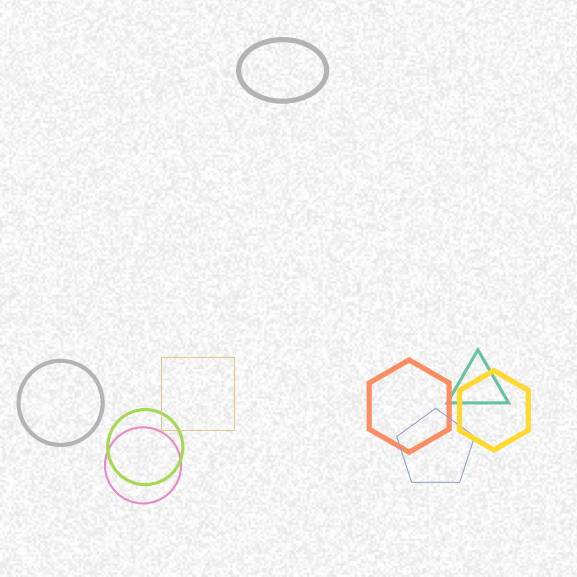[{"shape": "triangle", "thickness": 1.5, "radius": 0.31, "center": [0.828, 0.332]}, {"shape": "hexagon", "thickness": 2.5, "radius": 0.4, "center": [0.709, 0.296]}, {"shape": "pentagon", "thickness": 0.5, "radius": 0.35, "center": [0.754, 0.221]}, {"shape": "circle", "thickness": 1, "radius": 0.33, "center": [0.248, 0.193]}, {"shape": "circle", "thickness": 1.5, "radius": 0.33, "center": [0.252, 0.225]}, {"shape": "hexagon", "thickness": 2.5, "radius": 0.34, "center": [0.855, 0.289]}, {"shape": "square", "thickness": 0.5, "radius": 0.32, "center": [0.342, 0.318]}, {"shape": "circle", "thickness": 2, "radius": 0.36, "center": [0.105, 0.301]}, {"shape": "oval", "thickness": 2.5, "radius": 0.38, "center": [0.489, 0.877]}]